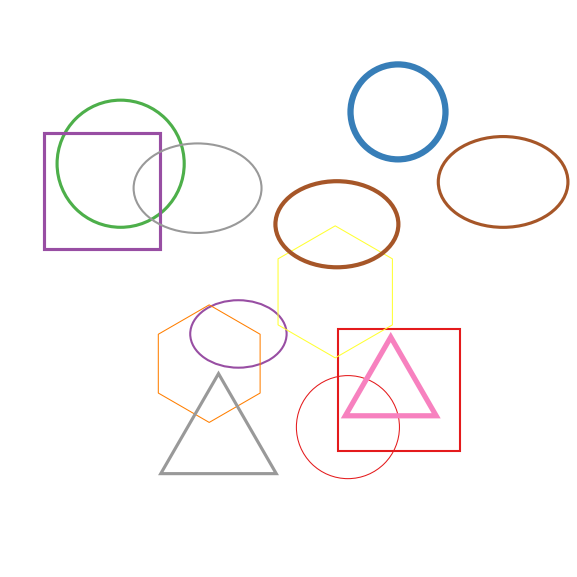[{"shape": "square", "thickness": 1, "radius": 0.53, "center": [0.69, 0.324]}, {"shape": "circle", "thickness": 0.5, "radius": 0.45, "center": [0.602, 0.26]}, {"shape": "circle", "thickness": 3, "radius": 0.41, "center": [0.689, 0.805]}, {"shape": "circle", "thickness": 1.5, "radius": 0.55, "center": [0.209, 0.716]}, {"shape": "oval", "thickness": 1, "radius": 0.42, "center": [0.413, 0.421]}, {"shape": "square", "thickness": 1.5, "radius": 0.5, "center": [0.177, 0.669]}, {"shape": "hexagon", "thickness": 0.5, "radius": 0.51, "center": [0.362, 0.369]}, {"shape": "hexagon", "thickness": 0.5, "radius": 0.57, "center": [0.58, 0.494]}, {"shape": "oval", "thickness": 2, "radius": 0.53, "center": [0.583, 0.611]}, {"shape": "oval", "thickness": 1.5, "radius": 0.56, "center": [0.871, 0.684]}, {"shape": "triangle", "thickness": 2.5, "radius": 0.45, "center": [0.677, 0.325]}, {"shape": "oval", "thickness": 1, "radius": 0.55, "center": [0.342, 0.673]}, {"shape": "triangle", "thickness": 1.5, "radius": 0.58, "center": [0.378, 0.237]}]